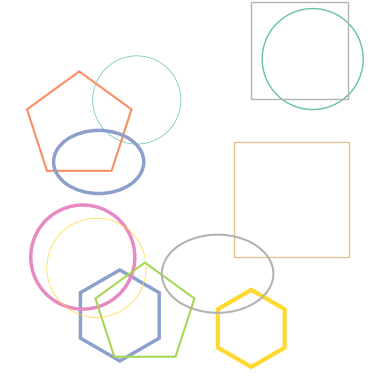[{"shape": "circle", "thickness": 1, "radius": 0.66, "center": [0.812, 0.847]}, {"shape": "circle", "thickness": 0.5, "radius": 0.57, "center": [0.355, 0.74]}, {"shape": "pentagon", "thickness": 1.5, "radius": 0.71, "center": [0.206, 0.672]}, {"shape": "oval", "thickness": 2.5, "radius": 0.59, "center": [0.256, 0.579]}, {"shape": "hexagon", "thickness": 2.5, "radius": 0.59, "center": [0.311, 0.181]}, {"shape": "circle", "thickness": 2.5, "radius": 0.68, "center": [0.215, 0.332]}, {"shape": "pentagon", "thickness": 1.5, "radius": 0.68, "center": [0.376, 0.183]}, {"shape": "hexagon", "thickness": 3, "radius": 0.5, "center": [0.653, 0.147]}, {"shape": "circle", "thickness": 0.5, "radius": 0.64, "center": [0.251, 0.304]}, {"shape": "square", "thickness": 1, "radius": 0.74, "center": [0.757, 0.482]}, {"shape": "oval", "thickness": 1.5, "radius": 0.72, "center": [0.565, 0.289]}, {"shape": "square", "thickness": 1, "radius": 0.63, "center": [0.778, 0.868]}]